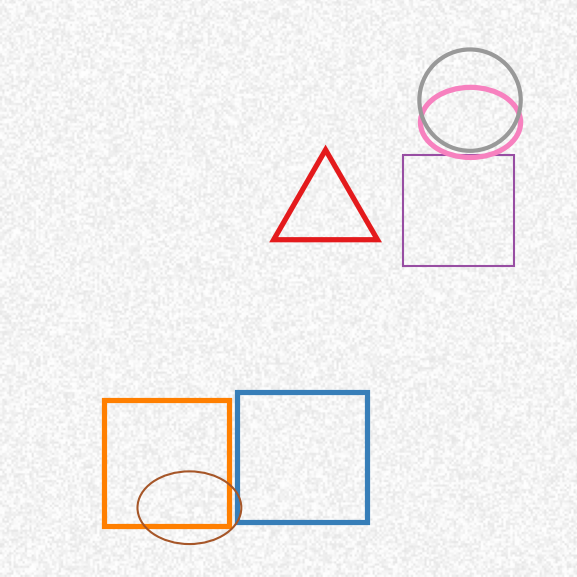[{"shape": "triangle", "thickness": 2.5, "radius": 0.52, "center": [0.564, 0.636]}, {"shape": "square", "thickness": 2.5, "radius": 0.56, "center": [0.522, 0.208]}, {"shape": "square", "thickness": 1, "radius": 0.48, "center": [0.794, 0.635]}, {"shape": "square", "thickness": 2.5, "radius": 0.54, "center": [0.288, 0.197]}, {"shape": "oval", "thickness": 1, "radius": 0.45, "center": [0.328, 0.12]}, {"shape": "oval", "thickness": 2.5, "radius": 0.43, "center": [0.815, 0.787]}, {"shape": "circle", "thickness": 2, "radius": 0.44, "center": [0.814, 0.826]}]